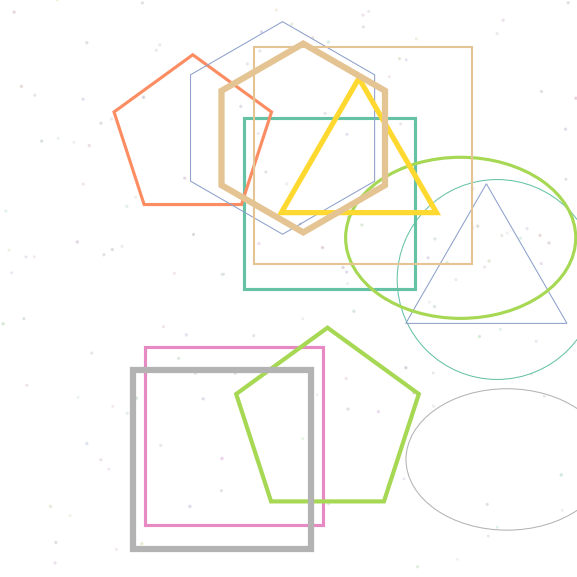[{"shape": "square", "thickness": 1.5, "radius": 0.74, "center": [0.571, 0.647]}, {"shape": "circle", "thickness": 0.5, "radius": 0.87, "center": [0.861, 0.515]}, {"shape": "pentagon", "thickness": 1.5, "radius": 0.72, "center": [0.334, 0.761]}, {"shape": "triangle", "thickness": 0.5, "radius": 0.81, "center": [0.842, 0.52]}, {"shape": "hexagon", "thickness": 0.5, "radius": 0.92, "center": [0.489, 0.778]}, {"shape": "square", "thickness": 1.5, "radius": 0.77, "center": [0.405, 0.244]}, {"shape": "oval", "thickness": 1.5, "radius": 1.0, "center": [0.798, 0.587]}, {"shape": "pentagon", "thickness": 2, "radius": 0.83, "center": [0.567, 0.265]}, {"shape": "triangle", "thickness": 2.5, "radius": 0.78, "center": [0.621, 0.708]}, {"shape": "hexagon", "thickness": 3, "radius": 0.82, "center": [0.525, 0.76]}, {"shape": "square", "thickness": 1, "radius": 0.94, "center": [0.629, 0.73]}, {"shape": "square", "thickness": 3, "radius": 0.77, "center": [0.384, 0.203]}, {"shape": "oval", "thickness": 0.5, "radius": 0.87, "center": [0.878, 0.204]}]